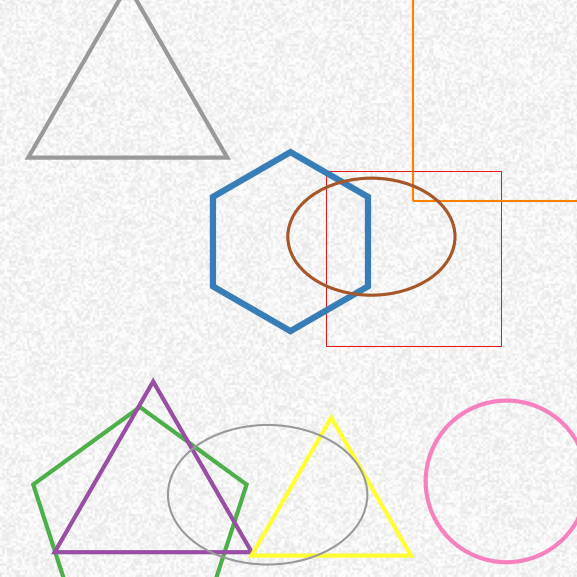[{"shape": "square", "thickness": 0.5, "radius": 0.76, "center": [0.716, 0.552]}, {"shape": "hexagon", "thickness": 3, "radius": 0.77, "center": [0.503, 0.581]}, {"shape": "pentagon", "thickness": 2, "radius": 0.97, "center": [0.242, 0.1]}, {"shape": "triangle", "thickness": 2, "radius": 0.99, "center": [0.265, 0.141]}, {"shape": "square", "thickness": 1, "radius": 0.92, "center": [0.9, 0.836]}, {"shape": "triangle", "thickness": 2, "radius": 0.8, "center": [0.574, 0.117]}, {"shape": "oval", "thickness": 1.5, "radius": 0.72, "center": [0.643, 0.589]}, {"shape": "circle", "thickness": 2, "radius": 0.7, "center": [0.877, 0.166]}, {"shape": "oval", "thickness": 1, "radius": 0.86, "center": [0.463, 0.142]}, {"shape": "triangle", "thickness": 2, "radius": 1.0, "center": [0.221, 0.826]}]